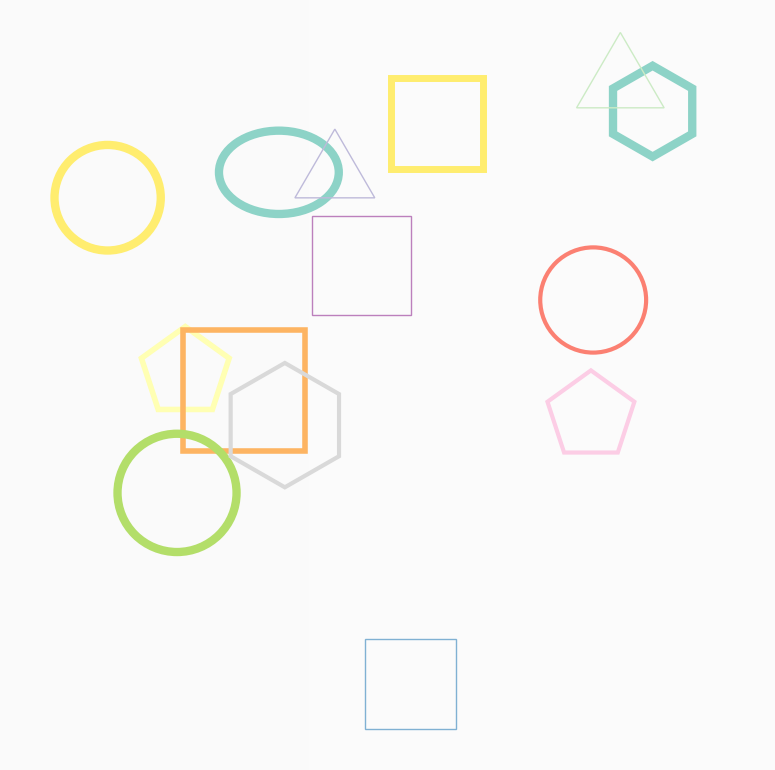[{"shape": "hexagon", "thickness": 3, "radius": 0.3, "center": [0.842, 0.856]}, {"shape": "oval", "thickness": 3, "radius": 0.39, "center": [0.36, 0.776]}, {"shape": "pentagon", "thickness": 2, "radius": 0.3, "center": [0.239, 0.516]}, {"shape": "triangle", "thickness": 0.5, "radius": 0.3, "center": [0.432, 0.773]}, {"shape": "circle", "thickness": 1.5, "radius": 0.34, "center": [0.765, 0.61]}, {"shape": "square", "thickness": 0.5, "radius": 0.29, "center": [0.53, 0.112]}, {"shape": "square", "thickness": 2, "radius": 0.39, "center": [0.315, 0.493]}, {"shape": "circle", "thickness": 3, "radius": 0.38, "center": [0.228, 0.36]}, {"shape": "pentagon", "thickness": 1.5, "radius": 0.29, "center": [0.762, 0.46]}, {"shape": "hexagon", "thickness": 1.5, "radius": 0.4, "center": [0.368, 0.448]}, {"shape": "square", "thickness": 0.5, "radius": 0.32, "center": [0.467, 0.655]}, {"shape": "triangle", "thickness": 0.5, "radius": 0.33, "center": [0.8, 0.893]}, {"shape": "square", "thickness": 2.5, "radius": 0.3, "center": [0.564, 0.84]}, {"shape": "circle", "thickness": 3, "radius": 0.34, "center": [0.139, 0.743]}]